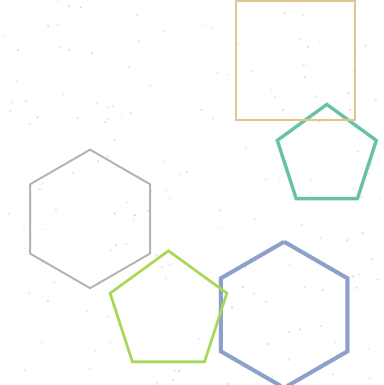[{"shape": "pentagon", "thickness": 2.5, "radius": 0.68, "center": [0.849, 0.594]}, {"shape": "hexagon", "thickness": 3, "radius": 0.95, "center": [0.738, 0.182]}, {"shape": "pentagon", "thickness": 2, "radius": 0.8, "center": [0.438, 0.189]}, {"shape": "square", "thickness": 1.5, "radius": 0.77, "center": [0.768, 0.842]}, {"shape": "hexagon", "thickness": 1.5, "radius": 0.9, "center": [0.234, 0.431]}]